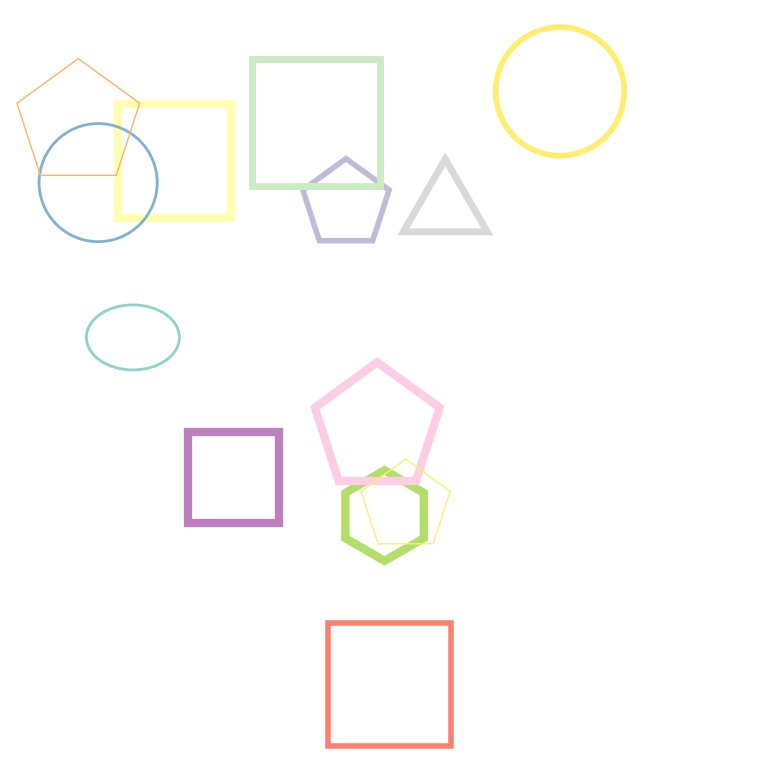[{"shape": "oval", "thickness": 1, "radius": 0.3, "center": [0.173, 0.562]}, {"shape": "square", "thickness": 3, "radius": 0.37, "center": [0.226, 0.791]}, {"shape": "pentagon", "thickness": 2, "radius": 0.29, "center": [0.449, 0.735]}, {"shape": "square", "thickness": 2, "radius": 0.4, "center": [0.505, 0.111]}, {"shape": "circle", "thickness": 1, "radius": 0.38, "center": [0.127, 0.763]}, {"shape": "pentagon", "thickness": 0.5, "radius": 0.42, "center": [0.102, 0.84]}, {"shape": "hexagon", "thickness": 3, "radius": 0.29, "center": [0.499, 0.33]}, {"shape": "pentagon", "thickness": 3, "radius": 0.43, "center": [0.49, 0.444]}, {"shape": "triangle", "thickness": 2.5, "radius": 0.31, "center": [0.578, 0.73]}, {"shape": "square", "thickness": 3, "radius": 0.3, "center": [0.304, 0.38]}, {"shape": "square", "thickness": 2.5, "radius": 0.41, "center": [0.41, 0.841]}, {"shape": "pentagon", "thickness": 0.5, "radius": 0.3, "center": [0.527, 0.343]}, {"shape": "circle", "thickness": 2, "radius": 0.42, "center": [0.727, 0.881]}]